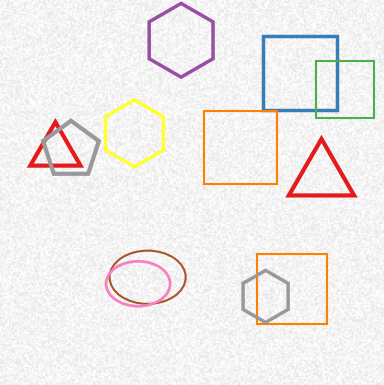[{"shape": "triangle", "thickness": 3, "radius": 0.38, "center": [0.144, 0.607]}, {"shape": "triangle", "thickness": 3, "radius": 0.49, "center": [0.835, 0.541]}, {"shape": "square", "thickness": 2.5, "radius": 0.48, "center": [0.779, 0.81]}, {"shape": "square", "thickness": 1.5, "radius": 0.37, "center": [0.895, 0.767]}, {"shape": "hexagon", "thickness": 2.5, "radius": 0.48, "center": [0.47, 0.895]}, {"shape": "square", "thickness": 1.5, "radius": 0.46, "center": [0.758, 0.249]}, {"shape": "square", "thickness": 1.5, "radius": 0.47, "center": [0.624, 0.618]}, {"shape": "hexagon", "thickness": 2.5, "radius": 0.43, "center": [0.349, 0.654]}, {"shape": "oval", "thickness": 1.5, "radius": 0.49, "center": [0.383, 0.28]}, {"shape": "oval", "thickness": 2, "radius": 0.42, "center": [0.359, 0.263]}, {"shape": "pentagon", "thickness": 3, "radius": 0.38, "center": [0.184, 0.61]}, {"shape": "hexagon", "thickness": 2.5, "radius": 0.34, "center": [0.69, 0.23]}]